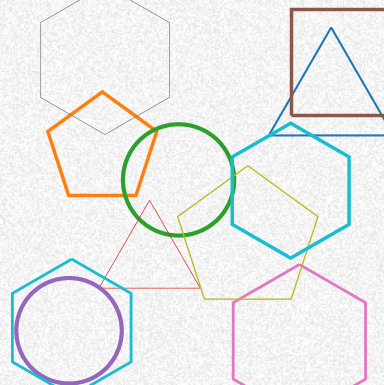[{"shape": "triangle", "thickness": 1.5, "radius": 0.93, "center": [0.86, 0.742]}, {"shape": "pentagon", "thickness": 2.5, "radius": 0.74, "center": [0.266, 0.613]}, {"shape": "circle", "thickness": 3, "radius": 0.72, "center": [0.464, 0.533]}, {"shape": "triangle", "thickness": 0.5, "radius": 0.76, "center": [0.389, 0.328]}, {"shape": "circle", "thickness": 3, "radius": 0.68, "center": [0.179, 0.141]}, {"shape": "square", "thickness": 2.5, "radius": 0.69, "center": [0.894, 0.84]}, {"shape": "hexagon", "thickness": 2, "radius": 0.99, "center": [0.778, 0.115]}, {"shape": "hexagon", "thickness": 0.5, "radius": 0.97, "center": [0.273, 0.844]}, {"shape": "pentagon", "thickness": 1, "radius": 0.96, "center": [0.644, 0.378]}, {"shape": "hexagon", "thickness": 2.5, "radius": 0.88, "center": [0.755, 0.505]}, {"shape": "hexagon", "thickness": 2, "radius": 0.89, "center": [0.186, 0.149]}]